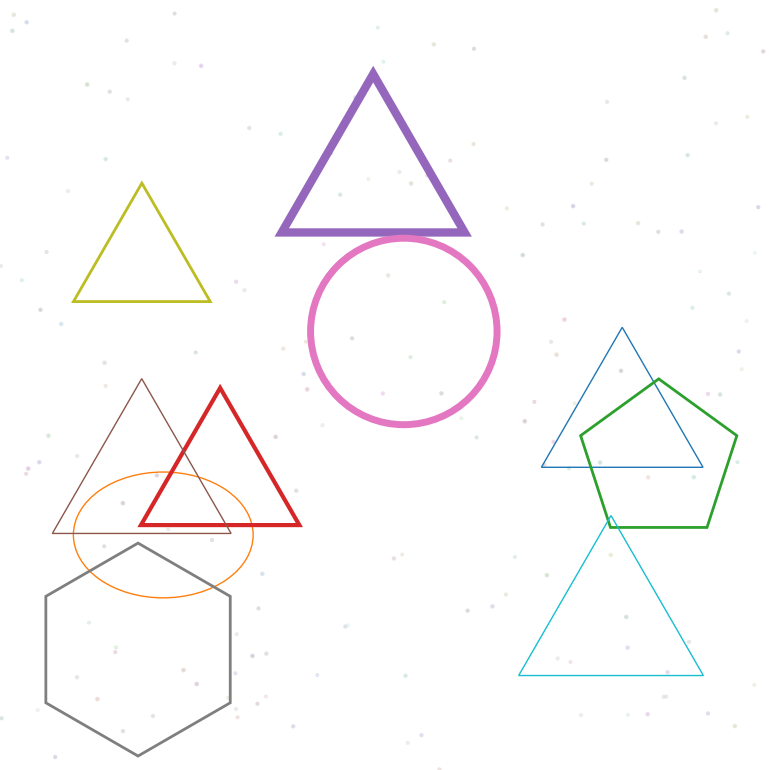[{"shape": "triangle", "thickness": 0.5, "radius": 0.61, "center": [0.808, 0.454]}, {"shape": "oval", "thickness": 0.5, "radius": 0.58, "center": [0.212, 0.305]}, {"shape": "pentagon", "thickness": 1, "radius": 0.53, "center": [0.856, 0.401]}, {"shape": "triangle", "thickness": 1.5, "radius": 0.59, "center": [0.286, 0.377]}, {"shape": "triangle", "thickness": 3, "radius": 0.69, "center": [0.485, 0.767]}, {"shape": "triangle", "thickness": 0.5, "radius": 0.67, "center": [0.184, 0.374]}, {"shape": "circle", "thickness": 2.5, "radius": 0.61, "center": [0.524, 0.57]}, {"shape": "hexagon", "thickness": 1, "radius": 0.69, "center": [0.179, 0.156]}, {"shape": "triangle", "thickness": 1, "radius": 0.51, "center": [0.184, 0.66]}, {"shape": "triangle", "thickness": 0.5, "radius": 0.69, "center": [0.794, 0.192]}]